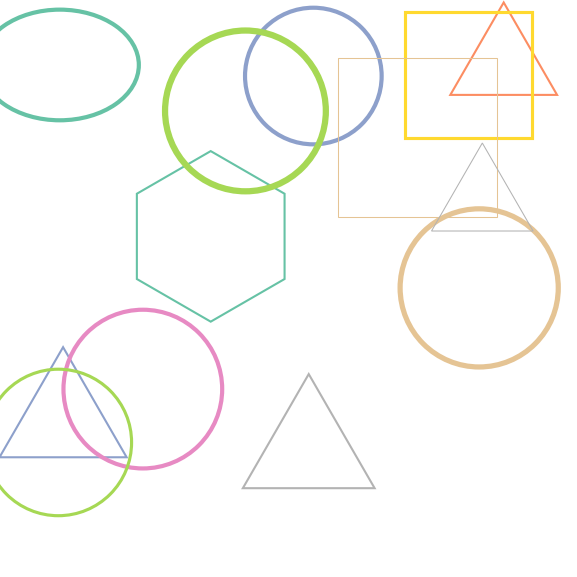[{"shape": "hexagon", "thickness": 1, "radius": 0.74, "center": [0.365, 0.59]}, {"shape": "oval", "thickness": 2, "radius": 0.68, "center": [0.104, 0.887]}, {"shape": "triangle", "thickness": 1, "radius": 0.53, "center": [0.872, 0.888]}, {"shape": "triangle", "thickness": 1, "radius": 0.64, "center": [0.109, 0.271]}, {"shape": "circle", "thickness": 2, "radius": 0.59, "center": [0.543, 0.867]}, {"shape": "circle", "thickness": 2, "radius": 0.69, "center": [0.247, 0.325]}, {"shape": "circle", "thickness": 3, "radius": 0.7, "center": [0.425, 0.807]}, {"shape": "circle", "thickness": 1.5, "radius": 0.63, "center": [0.101, 0.233]}, {"shape": "square", "thickness": 1.5, "radius": 0.55, "center": [0.811, 0.869]}, {"shape": "circle", "thickness": 2.5, "radius": 0.68, "center": [0.83, 0.501]}, {"shape": "square", "thickness": 0.5, "radius": 0.69, "center": [0.723, 0.761]}, {"shape": "triangle", "thickness": 1, "radius": 0.66, "center": [0.535, 0.22]}, {"shape": "triangle", "thickness": 0.5, "radius": 0.51, "center": [0.835, 0.65]}]